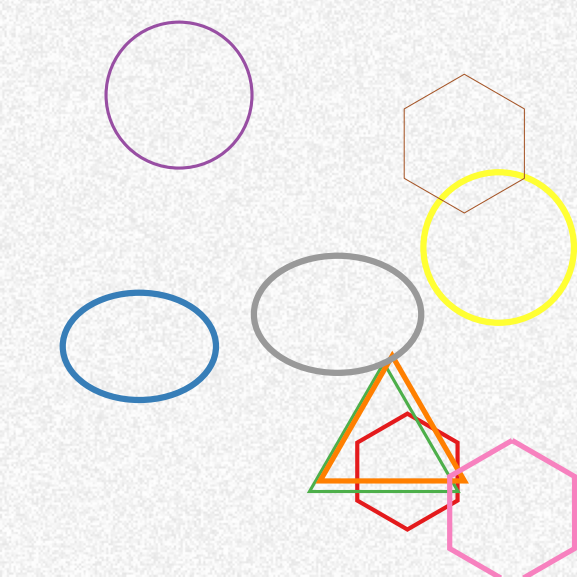[{"shape": "hexagon", "thickness": 2, "radius": 0.5, "center": [0.705, 0.183]}, {"shape": "oval", "thickness": 3, "radius": 0.66, "center": [0.241, 0.399]}, {"shape": "triangle", "thickness": 1.5, "radius": 0.74, "center": [0.665, 0.222]}, {"shape": "circle", "thickness": 1.5, "radius": 0.63, "center": [0.31, 0.834]}, {"shape": "triangle", "thickness": 2.5, "radius": 0.72, "center": [0.679, 0.239]}, {"shape": "circle", "thickness": 3, "radius": 0.65, "center": [0.864, 0.571]}, {"shape": "hexagon", "thickness": 0.5, "radius": 0.6, "center": [0.804, 0.75]}, {"shape": "hexagon", "thickness": 2.5, "radius": 0.62, "center": [0.887, 0.112]}, {"shape": "oval", "thickness": 3, "radius": 0.72, "center": [0.585, 0.455]}]